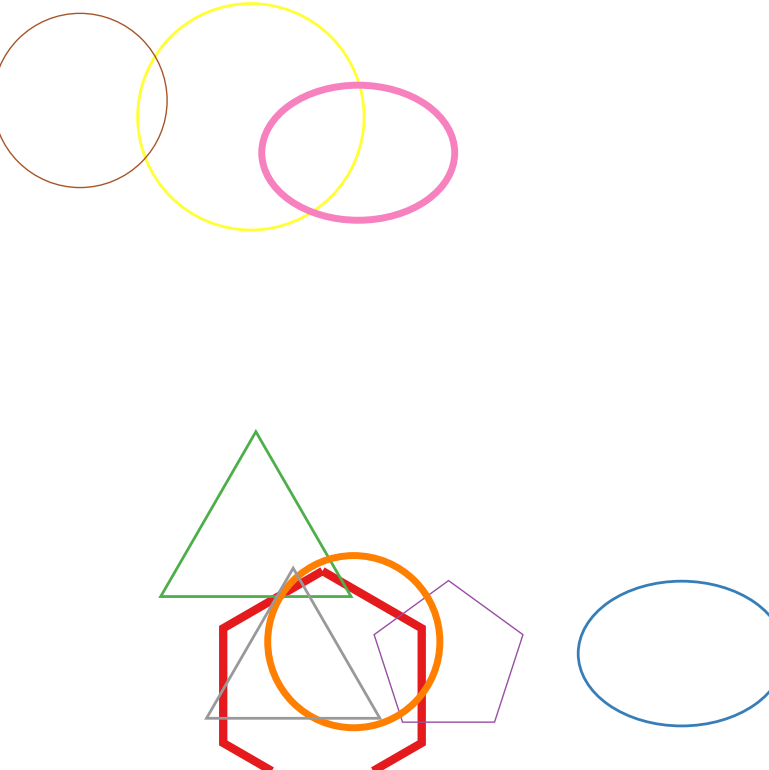[{"shape": "hexagon", "thickness": 3, "radius": 0.74, "center": [0.419, 0.11]}, {"shape": "oval", "thickness": 1, "radius": 0.67, "center": [0.885, 0.151]}, {"shape": "triangle", "thickness": 1, "radius": 0.71, "center": [0.332, 0.297]}, {"shape": "pentagon", "thickness": 0.5, "radius": 0.51, "center": [0.583, 0.144]}, {"shape": "circle", "thickness": 2.5, "radius": 0.56, "center": [0.459, 0.167]}, {"shape": "circle", "thickness": 1, "radius": 0.74, "center": [0.326, 0.848]}, {"shape": "circle", "thickness": 0.5, "radius": 0.57, "center": [0.104, 0.87]}, {"shape": "oval", "thickness": 2.5, "radius": 0.63, "center": [0.465, 0.802]}, {"shape": "triangle", "thickness": 1, "radius": 0.65, "center": [0.381, 0.132]}]